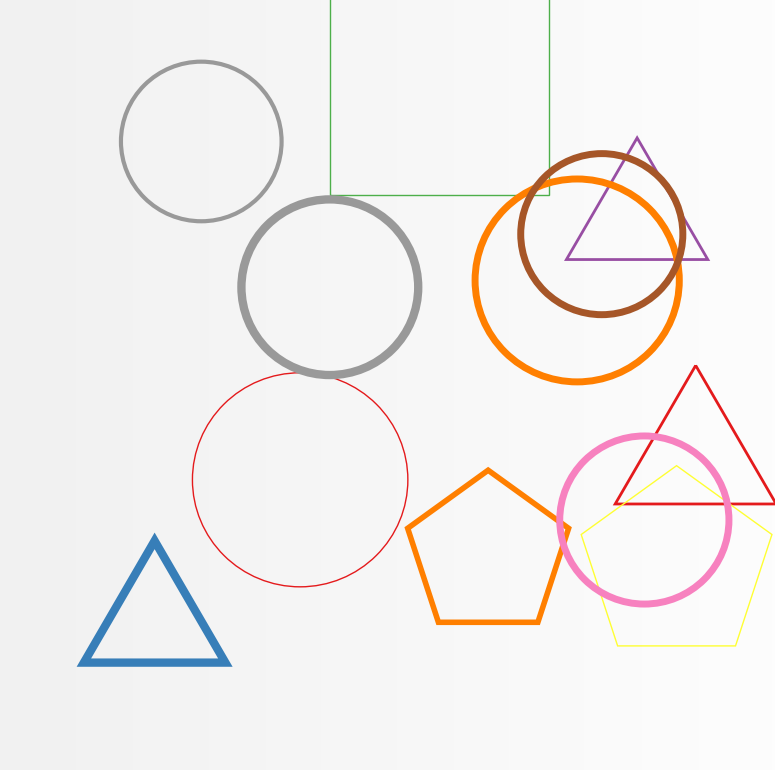[{"shape": "triangle", "thickness": 1, "radius": 0.6, "center": [0.898, 0.405]}, {"shape": "circle", "thickness": 0.5, "radius": 0.69, "center": [0.387, 0.377]}, {"shape": "triangle", "thickness": 3, "radius": 0.53, "center": [0.2, 0.192]}, {"shape": "square", "thickness": 0.5, "radius": 0.71, "center": [0.567, 0.888]}, {"shape": "triangle", "thickness": 1, "radius": 0.53, "center": [0.822, 0.716]}, {"shape": "circle", "thickness": 2.5, "radius": 0.66, "center": [0.745, 0.636]}, {"shape": "pentagon", "thickness": 2, "radius": 0.55, "center": [0.63, 0.28]}, {"shape": "pentagon", "thickness": 0.5, "radius": 0.65, "center": [0.873, 0.266]}, {"shape": "circle", "thickness": 2.5, "radius": 0.52, "center": [0.776, 0.696]}, {"shape": "circle", "thickness": 2.5, "radius": 0.55, "center": [0.831, 0.325]}, {"shape": "circle", "thickness": 3, "radius": 0.57, "center": [0.426, 0.627]}, {"shape": "circle", "thickness": 1.5, "radius": 0.52, "center": [0.26, 0.816]}]